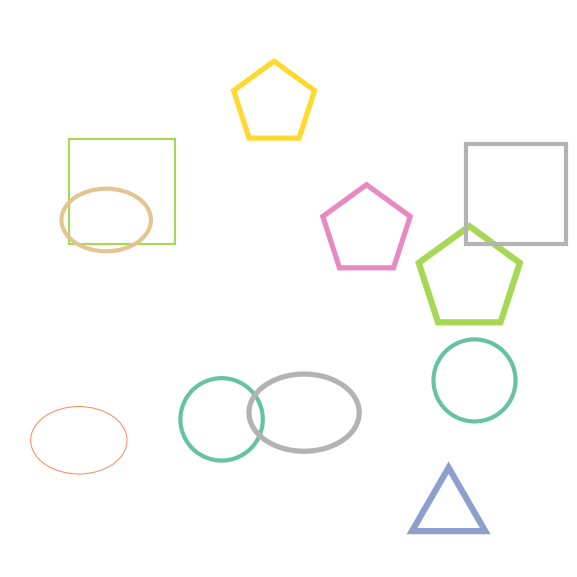[{"shape": "circle", "thickness": 2, "radius": 0.36, "center": [0.384, 0.273]}, {"shape": "circle", "thickness": 2, "radius": 0.36, "center": [0.822, 0.34]}, {"shape": "oval", "thickness": 0.5, "radius": 0.42, "center": [0.137, 0.237]}, {"shape": "triangle", "thickness": 3, "radius": 0.37, "center": [0.777, 0.116]}, {"shape": "pentagon", "thickness": 2.5, "radius": 0.4, "center": [0.635, 0.6]}, {"shape": "pentagon", "thickness": 3, "radius": 0.46, "center": [0.813, 0.515]}, {"shape": "square", "thickness": 1, "radius": 0.46, "center": [0.211, 0.667]}, {"shape": "pentagon", "thickness": 2.5, "radius": 0.37, "center": [0.475, 0.82]}, {"shape": "oval", "thickness": 2, "radius": 0.39, "center": [0.184, 0.618]}, {"shape": "oval", "thickness": 2.5, "radius": 0.48, "center": [0.527, 0.285]}, {"shape": "square", "thickness": 2, "radius": 0.43, "center": [0.894, 0.663]}]